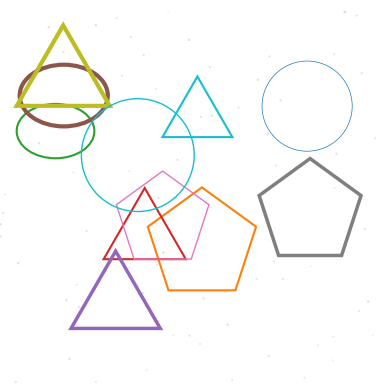[{"shape": "circle", "thickness": 0.5, "radius": 0.59, "center": [0.798, 0.724]}, {"shape": "pentagon", "thickness": 1.5, "radius": 0.74, "center": [0.525, 0.365]}, {"shape": "oval", "thickness": 1.5, "radius": 0.5, "center": [0.144, 0.659]}, {"shape": "triangle", "thickness": 1.5, "radius": 0.62, "center": [0.376, 0.388]}, {"shape": "triangle", "thickness": 2.5, "radius": 0.67, "center": [0.3, 0.214]}, {"shape": "oval", "thickness": 3, "radius": 0.57, "center": [0.166, 0.752]}, {"shape": "pentagon", "thickness": 1, "radius": 0.63, "center": [0.423, 0.429]}, {"shape": "pentagon", "thickness": 2.5, "radius": 0.7, "center": [0.805, 0.449]}, {"shape": "triangle", "thickness": 3, "radius": 0.7, "center": [0.164, 0.795]}, {"shape": "triangle", "thickness": 1.5, "radius": 0.52, "center": [0.513, 0.696]}, {"shape": "circle", "thickness": 1, "radius": 0.73, "center": [0.358, 0.597]}]